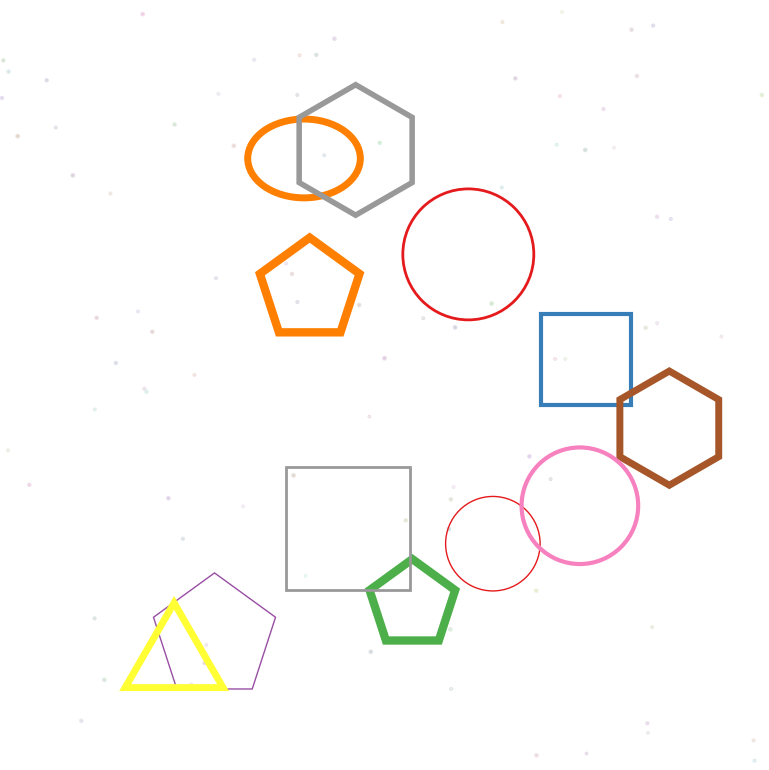[{"shape": "circle", "thickness": 1, "radius": 0.43, "center": [0.608, 0.67]}, {"shape": "circle", "thickness": 0.5, "radius": 0.31, "center": [0.64, 0.294]}, {"shape": "square", "thickness": 1.5, "radius": 0.29, "center": [0.761, 0.533]}, {"shape": "pentagon", "thickness": 3, "radius": 0.29, "center": [0.536, 0.215]}, {"shape": "pentagon", "thickness": 0.5, "radius": 0.42, "center": [0.279, 0.173]}, {"shape": "pentagon", "thickness": 3, "radius": 0.34, "center": [0.402, 0.623]}, {"shape": "oval", "thickness": 2.5, "radius": 0.37, "center": [0.395, 0.794]}, {"shape": "triangle", "thickness": 2.5, "radius": 0.37, "center": [0.226, 0.144]}, {"shape": "hexagon", "thickness": 2.5, "radius": 0.37, "center": [0.869, 0.444]}, {"shape": "circle", "thickness": 1.5, "radius": 0.38, "center": [0.753, 0.343]}, {"shape": "hexagon", "thickness": 2, "radius": 0.42, "center": [0.462, 0.805]}, {"shape": "square", "thickness": 1, "radius": 0.4, "center": [0.452, 0.314]}]